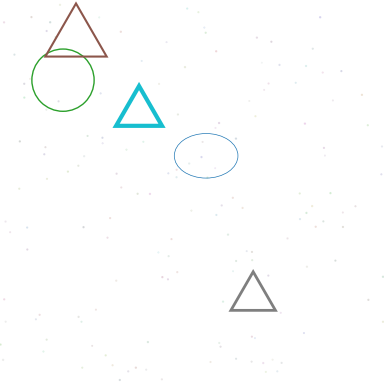[{"shape": "oval", "thickness": 0.5, "radius": 0.41, "center": [0.535, 0.595]}, {"shape": "circle", "thickness": 1, "radius": 0.4, "center": [0.164, 0.792]}, {"shape": "triangle", "thickness": 1.5, "radius": 0.46, "center": [0.197, 0.899]}, {"shape": "triangle", "thickness": 2, "radius": 0.33, "center": [0.658, 0.227]}, {"shape": "triangle", "thickness": 3, "radius": 0.34, "center": [0.361, 0.708]}]